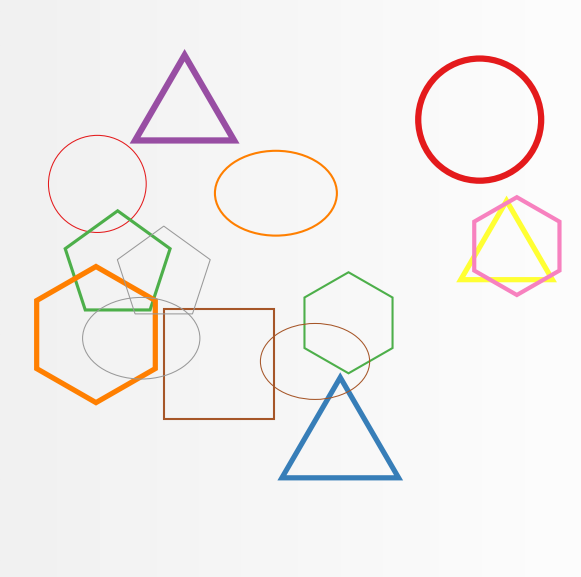[{"shape": "circle", "thickness": 0.5, "radius": 0.42, "center": [0.167, 0.681]}, {"shape": "circle", "thickness": 3, "radius": 0.53, "center": [0.825, 0.792]}, {"shape": "triangle", "thickness": 2.5, "radius": 0.58, "center": [0.585, 0.23]}, {"shape": "hexagon", "thickness": 1, "radius": 0.44, "center": [0.6, 0.44]}, {"shape": "pentagon", "thickness": 1.5, "radius": 0.47, "center": [0.202, 0.539]}, {"shape": "triangle", "thickness": 3, "radius": 0.49, "center": [0.318, 0.805]}, {"shape": "oval", "thickness": 1, "radius": 0.52, "center": [0.475, 0.665]}, {"shape": "hexagon", "thickness": 2.5, "radius": 0.59, "center": [0.165, 0.42]}, {"shape": "triangle", "thickness": 2.5, "radius": 0.46, "center": [0.872, 0.56]}, {"shape": "square", "thickness": 1, "radius": 0.47, "center": [0.377, 0.369]}, {"shape": "oval", "thickness": 0.5, "radius": 0.47, "center": [0.542, 0.373]}, {"shape": "hexagon", "thickness": 2, "radius": 0.42, "center": [0.889, 0.573]}, {"shape": "pentagon", "thickness": 0.5, "radius": 0.42, "center": [0.282, 0.524]}, {"shape": "oval", "thickness": 0.5, "radius": 0.5, "center": [0.243, 0.413]}]